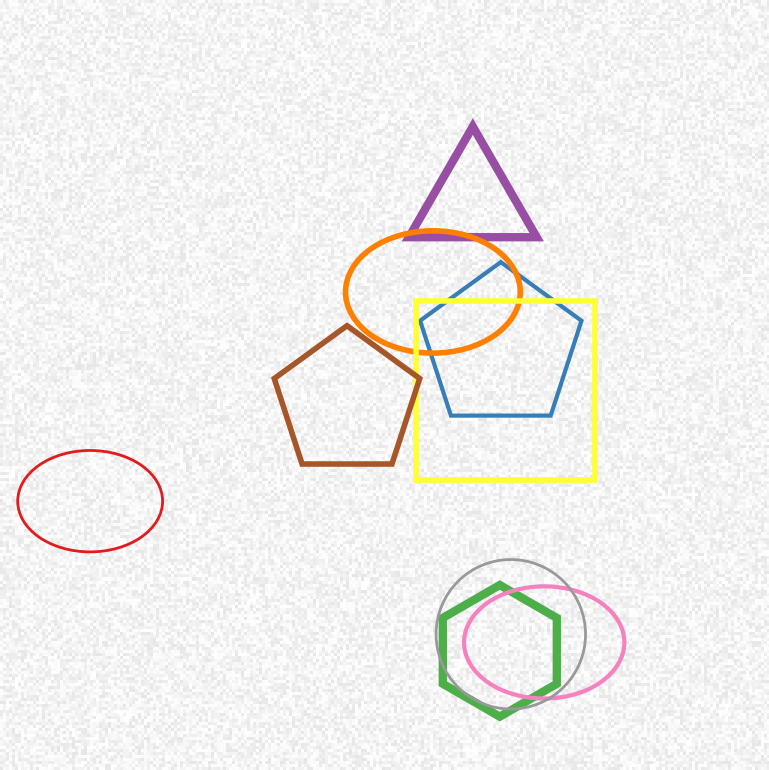[{"shape": "oval", "thickness": 1, "radius": 0.47, "center": [0.117, 0.349]}, {"shape": "pentagon", "thickness": 1.5, "radius": 0.55, "center": [0.65, 0.549]}, {"shape": "hexagon", "thickness": 3, "radius": 0.43, "center": [0.649, 0.155]}, {"shape": "triangle", "thickness": 3, "radius": 0.48, "center": [0.614, 0.74]}, {"shape": "oval", "thickness": 2, "radius": 0.57, "center": [0.562, 0.621]}, {"shape": "square", "thickness": 2, "radius": 0.58, "center": [0.656, 0.492]}, {"shape": "pentagon", "thickness": 2, "radius": 0.5, "center": [0.451, 0.478]}, {"shape": "oval", "thickness": 1.5, "radius": 0.52, "center": [0.707, 0.166]}, {"shape": "circle", "thickness": 1, "radius": 0.49, "center": [0.663, 0.176]}]